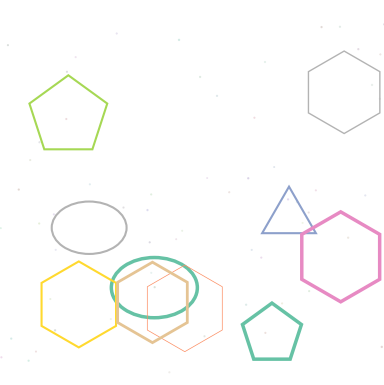[{"shape": "pentagon", "thickness": 2.5, "radius": 0.4, "center": [0.706, 0.132]}, {"shape": "oval", "thickness": 2.5, "radius": 0.56, "center": [0.401, 0.253]}, {"shape": "hexagon", "thickness": 0.5, "radius": 0.56, "center": [0.48, 0.199]}, {"shape": "triangle", "thickness": 1.5, "radius": 0.4, "center": [0.751, 0.435]}, {"shape": "hexagon", "thickness": 2.5, "radius": 0.58, "center": [0.885, 0.333]}, {"shape": "pentagon", "thickness": 1.5, "radius": 0.53, "center": [0.178, 0.698]}, {"shape": "hexagon", "thickness": 1.5, "radius": 0.56, "center": [0.205, 0.209]}, {"shape": "hexagon", "thickness": 2, "radius": 0.52, "center": [0.396, 0.215]}, {"shape": "oval", "thickness": 1.5, "radius": 0.49, "center": [0.232, 0.408]}, {"shape": "hexagon", "thickness": 1, "radius": 0.54, "center": [0.894, 0.76]}]